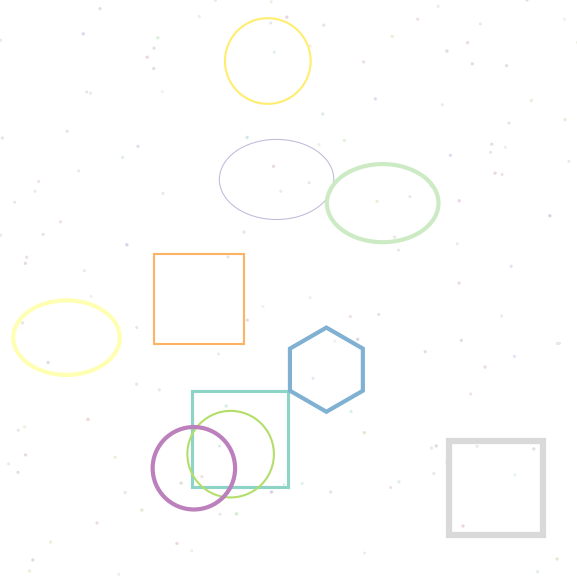[{"shape": "square", "thickness": 1.5, "radius": 0.41, "center": [0.416, 0.239]}, {"shape": "oval", "thickness": 2, "radius": 0.46, "center": [0.115, 0.414]}, {"shape": "oval", "thickness": 0.5, "radius": 0.5, "center": [0.479, 0.688]}, {"shape": "hexagon", "thickness": 2, "radius": 0.36, "center": [0.565, 0.359]}, {"shape": "square", "thickness": 1, "radius": 0.39, "center": [0.344, 0.481]}, {"shape": "circle", "thickness": 1, "radius": 0.37, "center": [0.399, 0.213]}, {"shape": "square", "thickness": 3, "radius": 0.41, "center": [0.859, 0.155]}, {"shape": "circle", "thickness": 2, "radius": 0.36, "center": [0.336, 0.188]}, {"shape": "oval", "thickness": 2, "radius": 0.48, "center": [0.663, 0.647]}, {"shape": "circle", "thickness": 1, "radius": 0.37, "center": [0.464, 0.893]}]